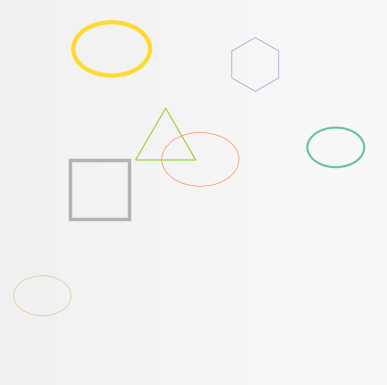[{"shape": "oval", "thickness": 1.5, "radius": 0.37, "center": [0.867, 0.617]}, {"shape": "oval", "thickness": 0.5, "radius": 0.5, "center": [0.517, 0.586]}, {"shape": "hexagon", "thickness": 0.5, "radius": 0.35, "center": [0.659, 0.832]}, {"shape": "triangle", "thickness": 1, "radius": 0.45, "center": [0.427, 0.629]}, {"shape": "oval", "thickness": 3, "radius": 0.5, "center": [0.288, 0.873]}, {"shape": "oval", "thickness": 0.5, "radius": 0.37, "center": [0.109, 0.232]}, {"shape": "square", "thickness": 2.5, "radius": 0.38, "center": [0.257, 0.507]}]